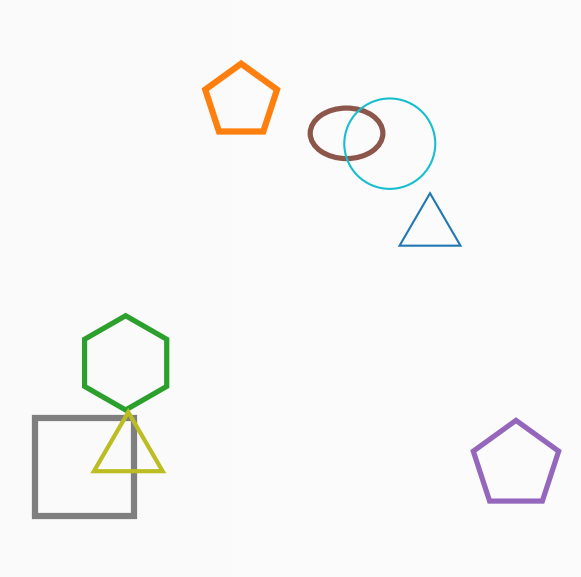[{"shape": "triangle", "thickness": 1, "radius": 0.3, "center": [0.74, 0.604]}, {"shape": "pentagon", "thickness": 3, "radius": 0.32, "center": [0.415, 0.824]}, {"shape": "hexagon", "thickness": 2.5, "radius": 0.41, "center": [0.216, 0.371]}, {"shape": "pentagon", "thickness": 2.5, "radius": 0.39, "center": [0.888, 0.194]}, {"shape": "oval", "thickness": 2.5, "radius": 0.31, "center": [0.596, 0.768]}, {"shape": "square", "thickness": 3, "radius": 0.43, "center": [0.146, 0.191]}, {"shape": "triangle", "thickness": 2, "radius": 0.34, "center": [0.221, 0.217]}, {"shape": "circle", "thickness": 1, "radius": 0.39, "center": [0.671, 0.75]}]